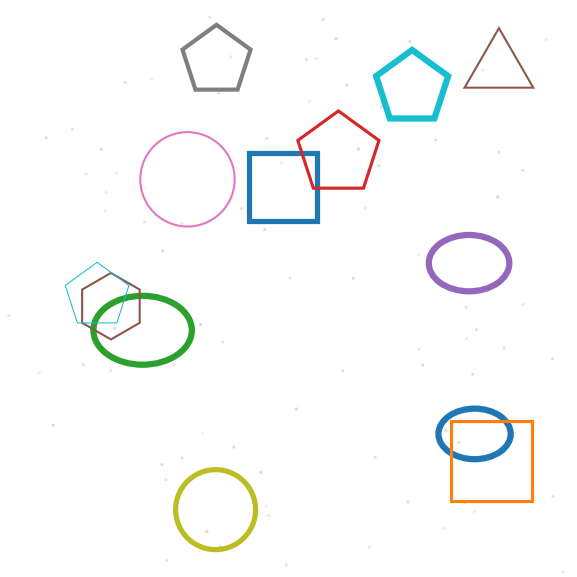[{"shape": "oval", "thickness": 3, "radius": 0.31, "center": [0.822, 0.248]}, {"shape": "square", "thickness": 2.5, "radius": 0.29, "center": [0.49, 0.675]}, {"shape": "square", "thickness": 1.5, "radius": 0.35, "center": [0.851, 0.201]}, {"shape": "oval", "thickness": 3, "radius": 0.43, "center": [0.247, 0.427]}, {"shape": "pentagon", "thickness": 1.5, "radius": 0.37, "center": [0.586, 0.733]}, {"shape": "oval", "thickness": 3, "radius": 0.35, "center": [0.812, 0.543]}, {"shape": "triangle", "thickness": 1, "radius": 0.34, "center": [0.864, 0.882]}, {"shape": "hexagon", "thickness": 1, "radius": 0.29, "center": [0.192, 0.469]}, {"shape": "circle", "thickness": 1, "radius": 0.41, "center": [0.325, 0.689]}, {"shape": "pentagon", "thickness": 2, "radius": 0.31, "center": [0.375, 0.894]}, {"shape": "circle", "thickness": 2.5, "radius": 0.35, "center": [0.373, 0.117]}, {"shape": "pentagon", "thickness": 0.5, "radius": 0.29, "center": [0.168, 0.487]}, {"shape": "pentagon", "thickness": 3, "radius": 0.33, "center": [0.714, 0.847]}]